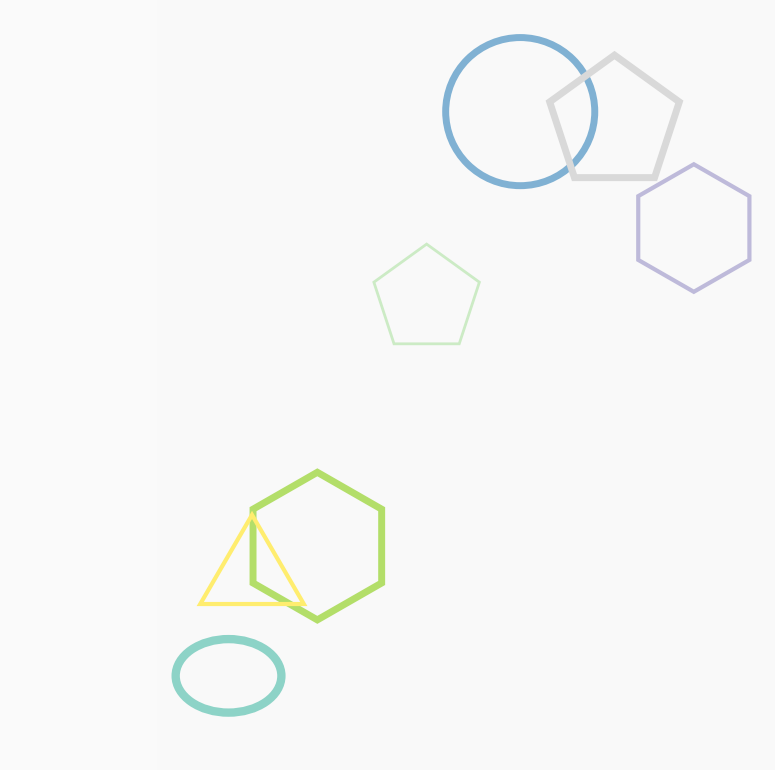[{"shape": "oval", "thickness": 3, "radius": 0.34, "center": [0.295, 0.122]}, {"shape": "hexagon", "thickness": 1.5, "radius": 0.41, "center": [0.895, 0.704]}, {"shape": "circle", "thickness": 2.5, "radius": 0.48, "center": [0.671, 0.855]}, {"shape": "hexagon", "thickness": 2.5, "radius": 0.48, "center": [0.409, 0.291]}, {"shape": "pentagon", "thickness": 2.5, "radius": 0.44, "center": [0.793, 0.84]}, {"shape": "pentagon", "thickness": 1, "radius": 0.36, "center": [0.55, 0.611]}, {"shape": "triangle", "thickness": 1.5, "radius": 0.39, "center": [0.325, 0.254]}]